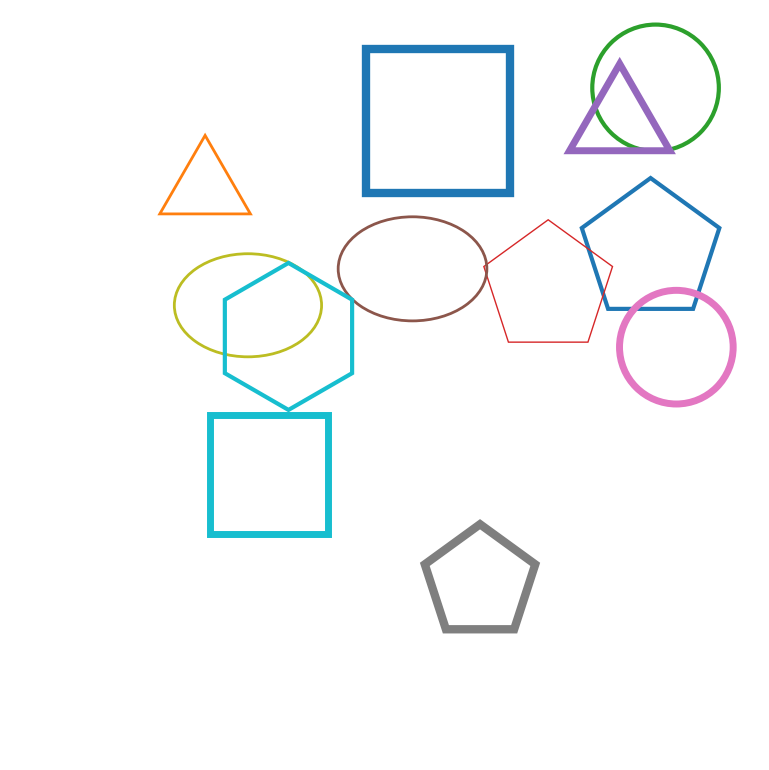[{"shape": "square", "thickness": 3, "radius": 0.47, "center": [0.569, 0.843]}, {"shape": "pentagon", "thickness": 1.5, "radius": 0.47, "center": [0.845, 0.675]}, {"shape": "triangle", "thickness": 1, "radius": 0.34, "center": [0.266, 0.756]}, {"shape": "circle", "thickness": 1.5, "radius": 0.41, "center": [0.851, 0.886]}, {"shape": "pentagon", "thickness": 0.5, "radius": 0.44, "center": [0.712, 0.627]}, {"shape": "triangle", "thickness": 2.5, "radius": 0.38, "center": [0.805, 0.842]}, {"shape": "oval", "thickness": 1, "radius": 0.48, "center": [0.536, 0.651]}, {"shape": "circle", "thickness": 2.5, "radius": 0.37, "center": [0.878, 0.549]}, {"shape": "pentagon", "thickness": 3, "radius": 0.38, "center": [0.623, 0.244]}, {"shape": "oval", "thickness": 1, "radius": 0.48, "center": [0.322, 0.604]}, {"shape": "hexagon", "thickness": 1.5, "radius": 0.48, "center": [0.375, 0.563]}, {"shape": "square", "thickness": 2.5, "radius": 0.39, "center": [0.349, 0.384]}]